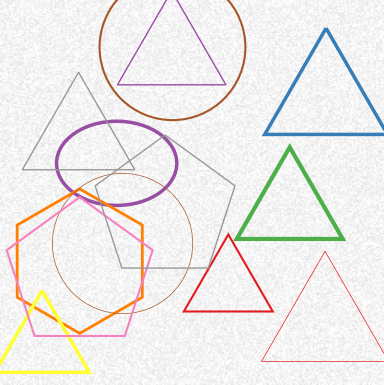[{"shape": "triangle", "thickness": 1.5, "radius": 0.67, "center": [0.593, 0.258]}, {"shape": "triangle", "thickness": 0.5, "radius": 0.95, "center": [0.844, 0.156]}, {"shape": "triangle", "thickness": 2.5, "radius": 0.92, "center": [0.847, 0.743]}, {"shape": "triangle", "thickness": 3, "radius": 0.79, "center": [0.753, 0.459]}, {"shape": "triangle", "thickness": 1, "radius": 0.81, "center": [0.446, 0.861]}, {"shape": "oval", "thickness": 2.5, "radius": 0.78, "center": [0.303, 0.576]}, {"shape": "hexagon", "thickness": 2, "radius": 0.94, "center": [0.207, 0.322]}, {"shape": "triangle", "thickness": 2.5, "radius": 0.71, "center": [0.109, 0.104]}, {"shape": "circle", "thickness": 0.5, "radius": 0.91, "center": [0.318, 0.368]}, {"shape": "circle", "thickness": 1.5, "radius": 0.95, "center": [0.448, 0.877]}, {"shape": "pentagon", "thickness": 1.5, "radius": 1.0, "center": [0.207, 0.289]}, {"shape": "pentagon", "thickness": 1, "radius": 0.95, "center": [0.429, 0.458]}, {"shape": "triangle", "thickness": 1, "radius": 0.84, "center": [0.204, 0.644]}]